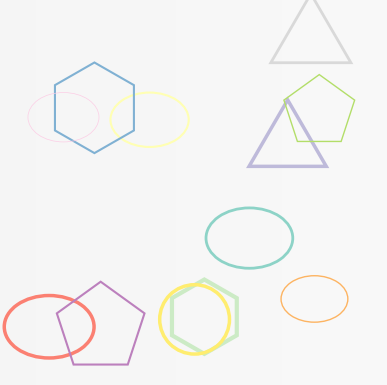[{"shape": "oval", "thickness": 2, "radius": 0.56, "center": [0.644, 0.382]}, {"shape": "oval", "thickness": 1.5, "radius": 0.5, "center": [0.386, 0.689]}, {"shape": "triangle", "thickness": 2.5, "radius": 0.58, "center": [0.742, 0.625]}, {"shape": "oval", "thickness": 2.5, "radius": 0.58, "center": [0.127, 0.151]}, {"shape": "hexagon", "thickness": 1.5, "radius": 0.59, "center": [0.244, 0.72]}, {"shape": "oval", "thickness": 1, "radius": 0.43, "center": [0.811, 0.223]}, {"shape": "pentagon", "thickness": 1, "radius": 0.48, "center": [0.824, 0.71]}, {"shape": "oval", "thickness": 0.5, "radius": 0.46, "center": [0.164, 0.696]}, {"shape": "triangle", "thickness": 2, "radius": 0.6, "center": [0.802, 0.897]}, {"shape": "pentagon", "thickness": 1.5, "radius": 0.59, "center": [0.26, 0.149]}, {"shape": "hexagon", "thickness": 3, "radius": 0.48, "center": [0.527, 0.177]}, {"shape": "circle", "thickness": 2.5, "radius": 0.45, "center": [0.502, 0.17]}]